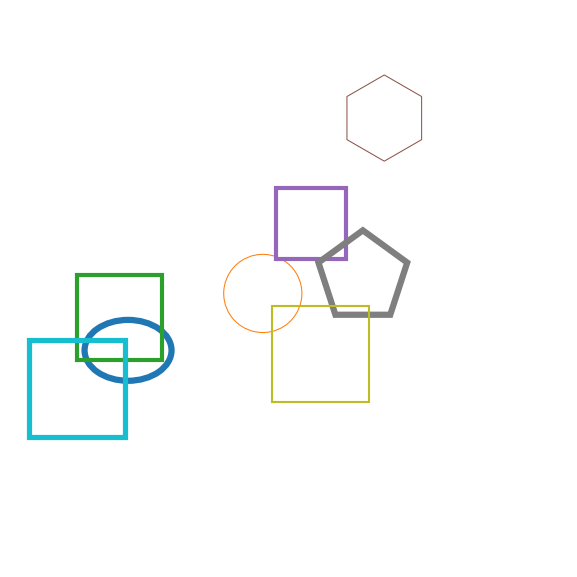[{"shape": "oval", "thickness": 3, "radius": 0.38, "center": [0.222, 0.392]}, {"shape": "circle", "thickness": 0.5, "radius": 0.34, "center": [0.455, 0.491]}, {"shape": "square", "thickness": 2, "radius": 0.37, "center": [0.207, 0.449]}, {"shape": "square", "thickness": 2, "radius": 0.31, "center": [0.538, 0.612]}, {"shape": "hexagon", "thickness": 0.5, "radius": 0.37, "center": [0.665, 0.795]}, {"shape": "pentagon", "thickness": 3, "radius": 0.4, "center": [0.628, 0.519]}, {"shape": "square", "thickness": 1, "radius": 0.42, "center": [0.555, 0.386]}, {"shape": "square", "thickness": 2.5, "radius": 0.42, "center": [0.133, 0.326]}]